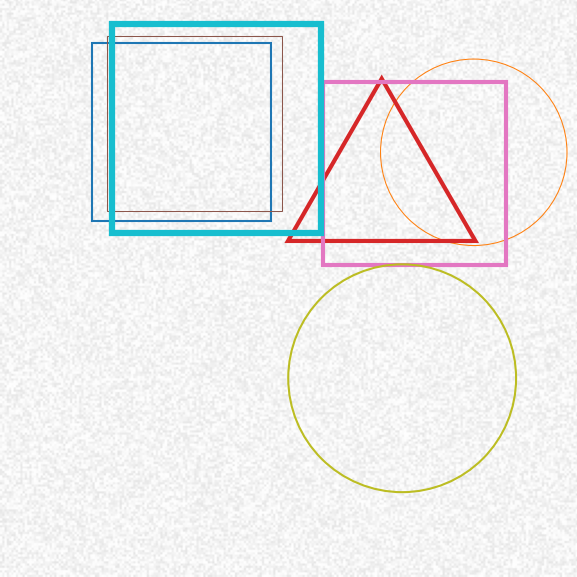[{"shape": "square", "thickness": 1, "radius": 0.77, "center": [0.314, 0.771]}, {"shape": "circle", "thickness": 0.5, "radius": 0.81, "center": [0.82, 0.735]}, {"shape": "triangle", "thickness": 2, "radius": 0.94, "center": [0.661, 0.676]}, {"shape": "square", "thickness": 0.5, "radius": 0.76, "center": [0.337, 0.785]}, {"shape": "square", "thickness": 2, "radius": 0.79, "center": [0.718, 0.699]}, {"shape": "circle", "thickness": 1, "radius": 0.99, "center": [0.696, 0.344]}, {"shape": "square", "thickness": 3, "radius": 0.9, "center": [0.376, 0.776]}]